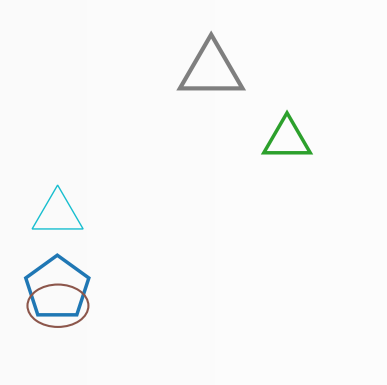[{"shape": "pentagon", "thickness": 2.5, "radius": 0.43, "center": [0.148, 0.252]}, {"shape": "triangle", "thickness": 2.5, "radius": 0.35, "center": [0.741, 0.638]}, {"shape": "oval", "thickness": 1.5, "radius": 0.39, "center": [0.15, 0.206]}, {"shape": "triangle", "thickness": 3, "radius": 0.47, "center": [0.545, 0.817]}, {"shape": "triangle", "thickness": 1, "radius": 0.38, "center": [0.149, 0.443]}]